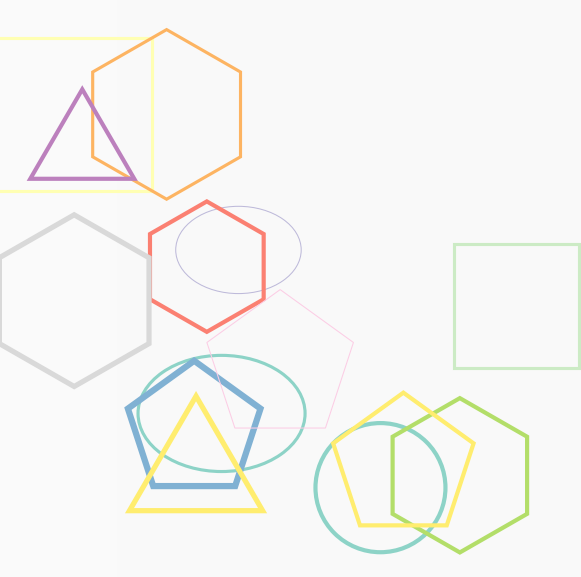[{"shape": "circle", "thickness": 2, "radius": 0.56, "center": [0.655, 0.155]}, {"shape": "oval", "thickness": 1.5, "radius": 0.72, "center": [0.381, 0.283]}, {"shape": "square", "thickness": 1.5, "radius": 0.66, "center": [0.128, 0.801]}, {"shape": "oval", "thickness": 0.5, "radius": 0.54, "center": [0.41, 0.566]}, {"shape": "hexagon", "thickness": 2, "radius": 0.56, "center": [0.356, 0.537]}, {"shape": "pentagon", "thickness": 3, "radius": 0.6, "center": [0.334, 0.254]}, {"shape": "hexagon", "thickness": 1.5, "radius": 0.73, "center": [0.287, 0.801]}, {"shape": "hexagon", "thickness": 2, "radius": 0.67, "center": [0.791, 0.176]}, {"shape": "pentagon", "thickness": 0.5, "radius": 0.66, "center": [0.482, 0.365]}, {"shape": "hexagon", "thickness": 2.5, "radius": 0.74, "center": [0.128, 0.479]}, {"shape": "triangle", "thickness": 2, "radius": 0.52, "center": [0.142, 0.741]}, {"shape": "square", "thickness": 1.5, "radius": 0.54, "center": [0.889, 0.47]}, {"shape": "triangle", "thickness": 2.5, "radius": 0.66, "center": [0.337, 0.181]}, {"shape": "pentagon", "thickness": 2, "radius": 0.64, "center": [0.694, 0.192]}]